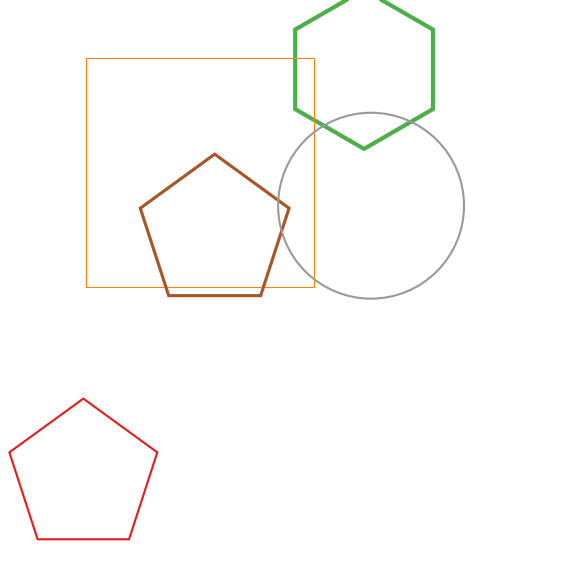[{"shape": "pentagon", "thickness": 1, "radius": 0.67, "center": [0.144, 0.174]}, {"shape": "hexagon", "thickness": 2, "radius": 0.69, "center": [0.63, 0.879]}, {"shape": "square", "thickness": 0.5, "radius": 0.99, "center": [0.347, 0.701]}, {"shape": "pentagon", "thickness": 1.5, "radius": 0.68, "center": [0.372, 0.597]}, {"shape": "circle", "thickness": 1, "radius": 0.8, "center": [0.643, 0.643]}]